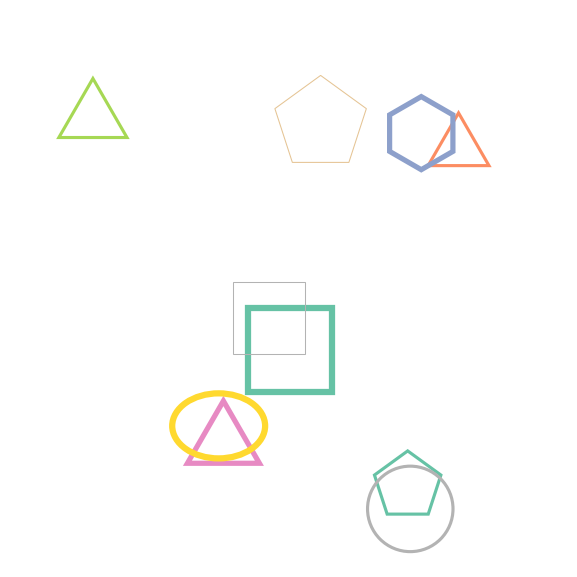[{"shape": "pentagon", "thickness": 1.5, "radius": 0.3, "center": [0.706, 0.158]}, {"shape": "square", "thickness": 3, "radius": 0.36, "center": [0.503, 0.393]}, {"shape": "triangle", "thickness": 1.5, "radius": 0.3, "center": [0.794, 0.743]}, {"shape": "hexagon", "thickness": 2.5, "radius": 0.32, "center": [0.729, 0.769]}, {"shape": "triangle", "thickness": 2.5, "radius": 0.36, "center": [0.387, 0.233]}, {"shape": "triangle", "thickness": 1.5, "radius": 0.34, "center": [0.161, 0.795]}, {"shape": "oval", "thickness": 3, "radius": 0.4, "center": [0.379, 0.262]}, {"shape": "pentagon", "thickness": 0.5, "radius": 0.42, "center": [0.555, 0.785]}, {"shape": "square", "thickness": 0.5, "radius": 0.31, "center": [0.466, 0.449]}, {"shape": "circle", "thickness": 1.5, "radius": 0.37, "center": [0.71, 0.118]}]